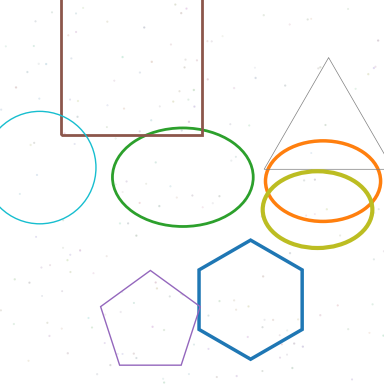[{"shape": "hexagon", "thickness": 2.5, "radius": 0.77, "center": [0.651, 0.222]}, {"shape": "oval", "thickness": 2.5, "radius": 0.75, "center": [0.839, 0.53]}, {"shape": "oval", "thickness": 2, "radius": 0.91, "center": [0.475, 0.54]}, {"shape": "pentagon", "thickness": 1, "radius": 0.68, "center": [0.391, 0.161]}, {"shape": "square", "thickness": 2, "radius": 0.91, "center": [0.341, 0.831]}, {"shape": "triangle", "thickness": 0.5, "radius": 0.97, "center": [0.854, 0.657]}, {"shape": "oval", "thickness": 3, "radius": 0.71, "center": [0.825, 0.455]}, {"shape": "circle", "thickness": 1, "radius": 0.73, "center": [0.103, 0.565]}]